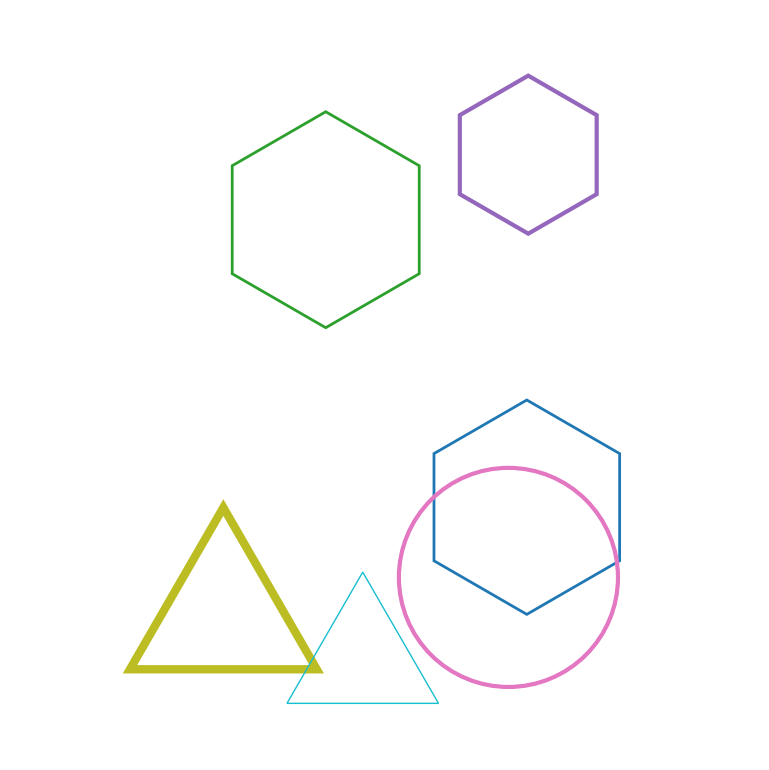[{"shape": "hexagon", "thickness": 1, "radius": 0.7, "center": [0.684, 0.341]}, {"shape": "hexagon", "thickness": 1, "radius": 0.7, "center": [0.423, 0.715]}, {"shape": "hexagon", "thickness": 1.5, "radius": 0.51, "center": [0.686, 0.799]}, {"shape": "circle", "thickness": 1.5, "radius": 0.71, "center": [0.66, 0.25]}, {"shape": "triangle", "thickness": 3, "radius": 0.7, "center": [0.29, 0.201]}, {"shape": "triangle", "thickness": 0.5, "radius": 0.57, "center": [0.471, 0.143]}]